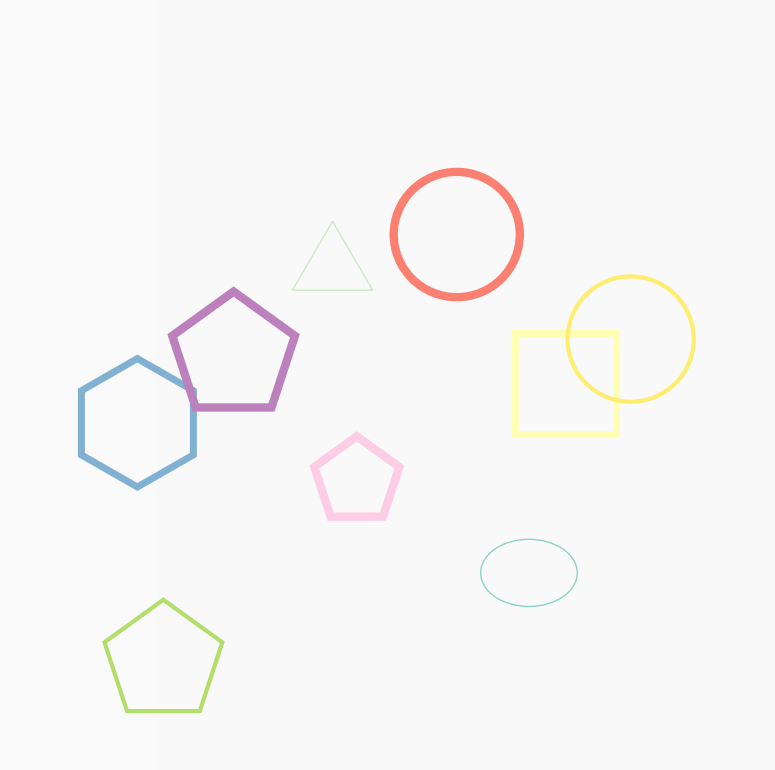[{"shape": "oval", "thickness": 0.5, "radius": 0.31, "center": [0.683, 0.256]}, {"shape": "square", "thickness": 2.5, "radius": 0.33, "center": [0.73, 0.502]}, {"shape": "circle", "thickness": 3, "radius": 0.41, "center": [0.589, 0.695]}, {"shape": "hexagon", "thickness": 2.5, "radius": 0.42, "center": [0.177, 0.451]}, {"shape": "pentagon", "thickness": 1.5, "radius": 0.4, "center": [0.211, 0.141]}, {"shape": "pentagon", "thickness": 3, "radius": 0.29, "center": [0.46, 0.376]}, {"shape": "pentagon", "thickness": 3, "radius": 0.42, "center": [0.301, 0.538]}, {"shape": "triangle", "thickness": 0.5, "radius": 0.3, "center": [0.429, 0.653]}, {"shape": "circle", "thickness": 1.5, "radius": 0.41, "center": [0.814, 0.56]}]